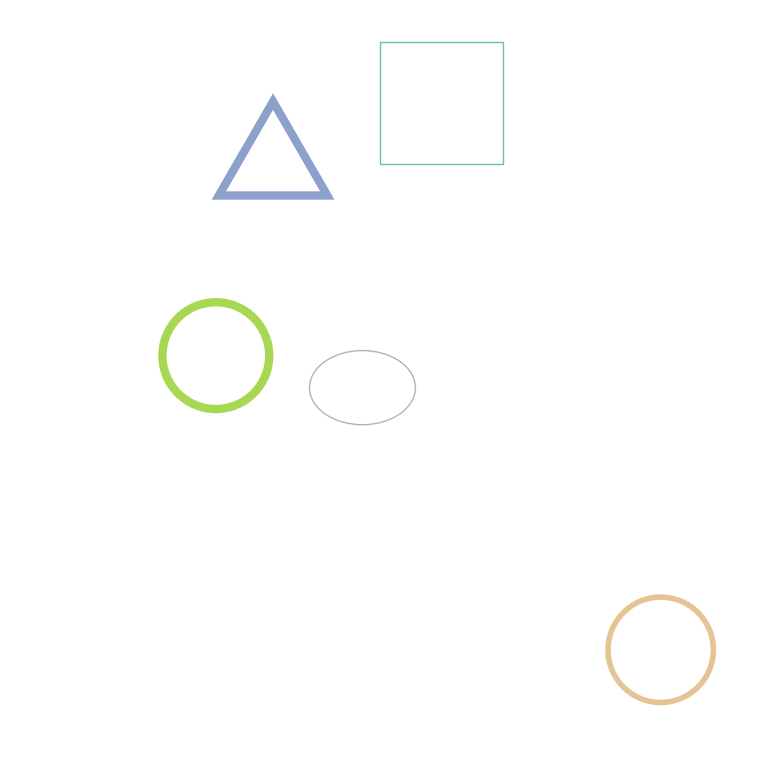[{"shape": "square", "thickness": 0.5, "radius": 0.4, "center": [0.573, 0.866]}, {"shape": "triangle", "thickness": 3, "radius": 0.41, "center": [0.355, 0.787]}, {"shape": "circle", "thickness": 3, "radius": 0.35, "center": [0.28, 0.538]}, {"shape": "circle", "thickness": 2, "radius": 0.34, "center": [0.858, 0.156]}, {"shape": "oval", "thickness": 0.5, "radius": 0.34, "center": [0.471, 0.497]}]